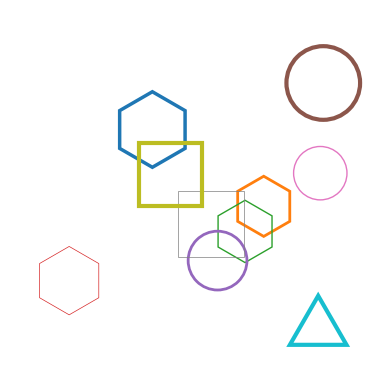[{"shape": "hexagon", "thickness": 2.5, "radius": 0.49, "center": [0.396, 0.664]}, {"shape": "hexagon", "thickness": 2, "radius": 0.39, "center": [0.685, 0.464]}, {"shape": "hexagon", "thickness": 1, "radius": 0.4, "center": [0.636, 0.399]}, {"shape": "hexagon", "thickness": 0.5, "radius": 0.44, "center": [0.18, 0.271]}, {"shape": "circle", "thickness": 2, "radius": 0.38, "center": [0.565, 0.323]}, {"shape": "circle", "thickness": 3, "radius": 0.48, "center": [0.84, 0.784]}, {"shape": "circle", "thickness": 1, "radius": 0.35, "center": [0.832, 0.55]}, {"shape": "square", "thickness": 0.5, "radius": 0.43, "center": [0.549, 0.419]}, {"shape": "square", "thickness": 3, "radius": 0.41, "center": [0.443, 0.546]}, {"shape": "triangle", "thickness": 3, "radius": 0.42, "center": [0.826, 0.147]}]